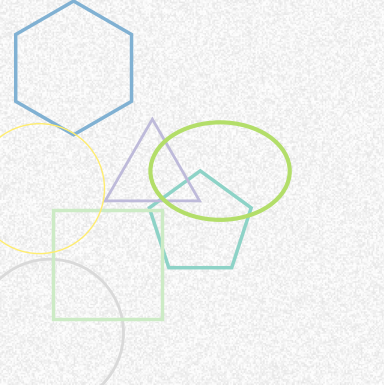[{"shape": "pentagon", "thickness": 2.5, "radius": 0.7, "center": [0.52, 0.417]}, {"shape": "triangle", "thickness": 2, "radius": 0.71, "center": [0.396, 0.549]}, {"shape": "hexagon", "thickness": 2.5, "radius": 0.87, "center": [0.191, 0.824]}, {"shape": "oval", "thickness": 3, "radius": 0.9, "center": [0.572, 0.556]}, {"shape": "circle", "thickness": 2, "radius": 0.96, "center": [0.13, 0.136]}, {"shape": "square", "thickness": 2.5, "radius": 0.71, "center": [0.28, 0.314]}, {"shape": "circle", "thickness": 1, "radius": 0.84, "center": [0.103, 0.51]}]